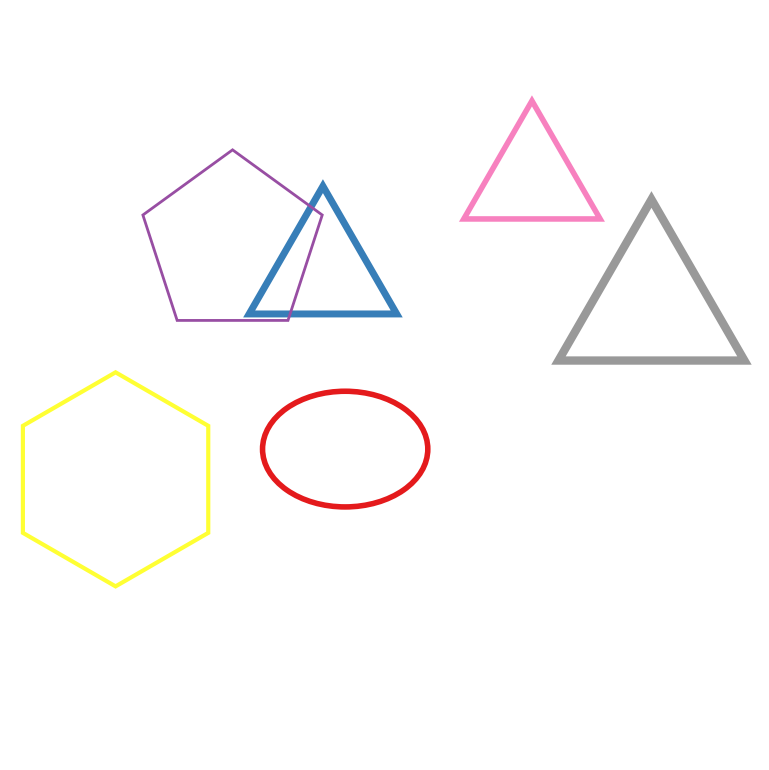[{"shape": "oval", "thickness": 2, "radius": 0.54, "center": [0.448, 0.417]}, {"shape": "triangle", "thickness": 2.5, "radius": 0.55, "center": [0.419, 0.648]}, {"shape": "pentagon", "thickness": 1, "radius": 0.61, "center": [0.302, 0.683]}, {"shape": "hexagon", "thickness": 1.5, "radius": 0.69, "center": [0.15, 0.377]}, {"shape": "triangle", "thickness": 2, "radius": 0.51, "center": [0.691, 0.767]}, {"shape": "triangle", "thickness": 3, "radius": 0.7, "center": [0.846, 0.601]}]